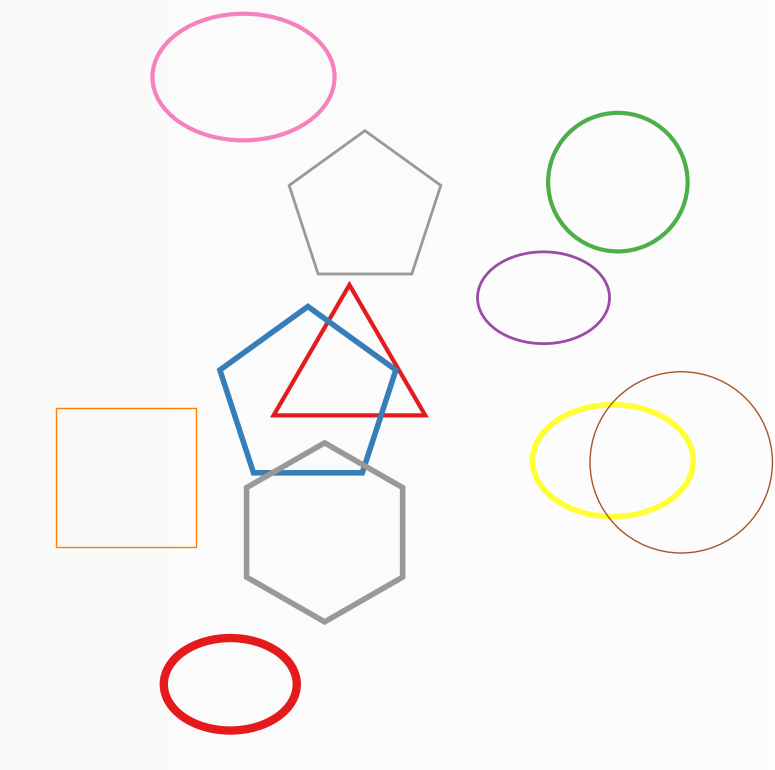[{"shape": "triangle", "thickness": 1.5, "radius": 0.56, "center": [0.451, 0.517]}, {"shape": "oval", "thickness": 3, "radius": 0.43, "center": [0.297, 0.111]}, {"shape": "pentagon", "thickness": 2, "radius": 0.6, "center": [0.397, 0.483]}, {"shape": "circle", "thickness": 1.5, "radius": 0.45, "center": [0.797, 0.763]}, {"shape": "oval", "thickness": 1, "radius": 0.43, "center": [0.701, 0.613]}, {"shape": "square", "thickness": 0.5, "radius": 0.45, "center": [0.162, 0.38]}, {"shape": "oval", "thickness": 2, "radius": 0.52, "center": [0.791, 0.402]}, {"shape": "circle", "thickness": 0.5, "radius": 0.59, "center": [0.879, 0.4]}, {"shape": "oval", "thickness": 1.5, "radius": 0.59, "center": [0.314, 0.9]}, {"shape": "pentagon", "thickness": 1, "radius": 0.51, "center": [0.471, 0.727]}, {"shape": "hexagon", "thickness": 2, "radius": 0.58, "center": [0.419, 0.309]}]